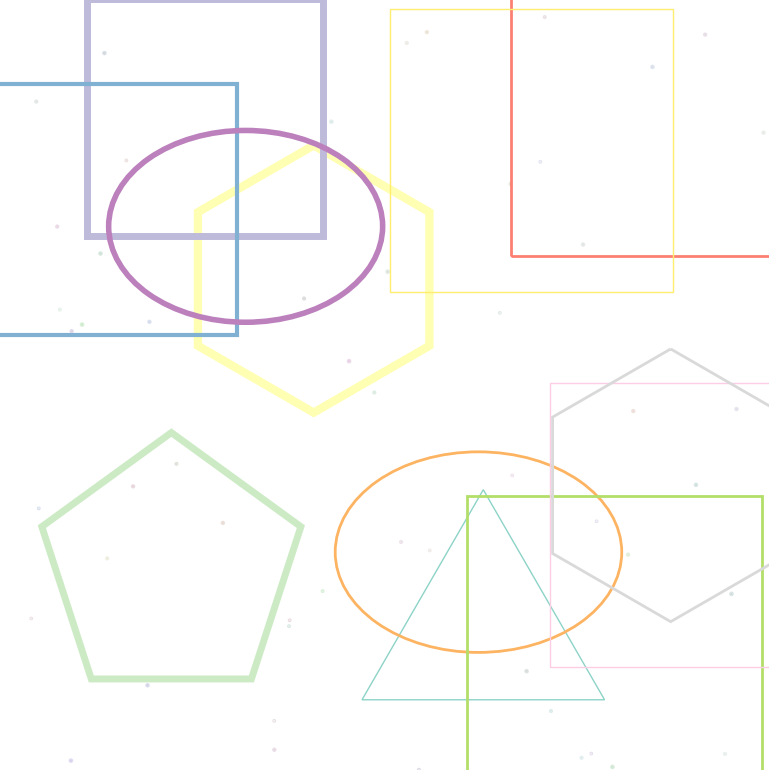[{"shape": "triangle", "thickness": 0.5, "radius": 0.91, "center": [0.628, 0.182]}, {"shape": "hexagon", "thickness": 3, "radius": 0.87, "center": [0.407, 0.638]}, {"shape": "square", "thickness": 2.5, "radius": 0.77, "center": [0.266, 0.848]}, {"shape": "square", "thickness": 1, "radius": 0.92, "center": [0.847, 0.851]}, {"shape": "square", "thickness": 1.5, "radius": 0.82, "center": [0.145, 0.728]}, {"shape": "oval", "thickness": 1, "radius": 0.93, "center": [0.621, 0.283]}, {"shape": "square", "thickness": 1, "radius": 0.96, "center": [0.798, 0.165]}, {"shape": "square", "thickness": 0.5, "radius": 0.92, "center": [0.898, 0.319]}, {"shape": "hexagon", "thickness": 1, "radius": 0.89, "center": [0.871, 0.37]}, {"shape": "oval", "thickness": 2, "radius": 0.89, "center": [0.319, 0.706]}, {"shape": "pentagon", "thickness": 2.5, "radius": 0.88, "center": [0.223, 0.261]}, {"shape": "square", "thickness": 0.5, "radius": 0.92, "center": [0.691, 0.805]}]